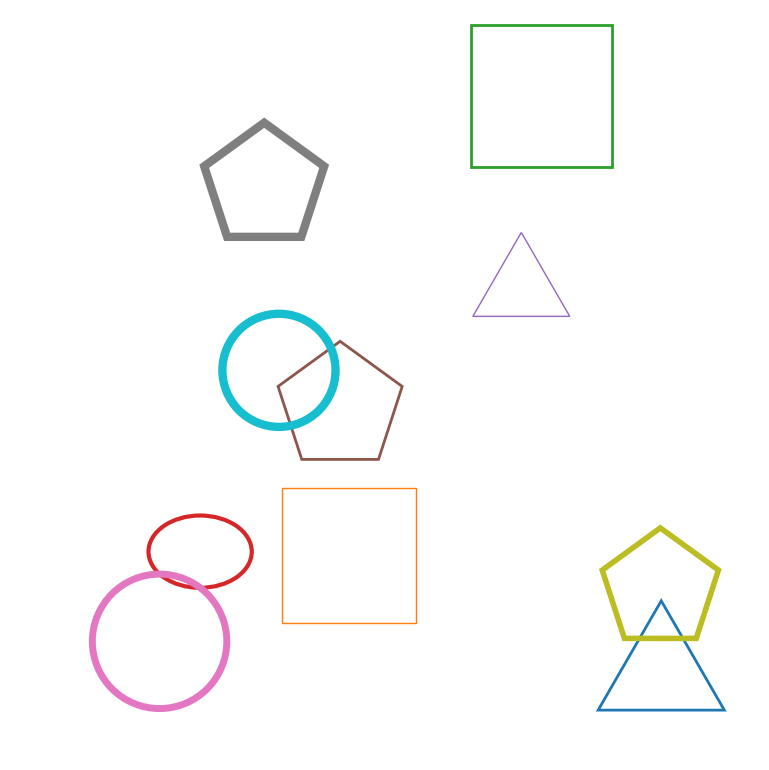[{"shape": "triangle", "thickness": 1, "radius": 0.47, "center": [0.859, 0.125]}, {"shape": "square", "thickness": 0.5, "radius": 0.44, "center": [0.453, 0.278]}, {"shape": "square", "thickness": 1, "radius": 0.46, "center": [0.703, 0.875]}, {"shape": "oval", "thickness": 1.5, "radius": 0.34, "center": [0.26, 0.284]}, {"shape": "triangle", "thickness": 0.5, "radius": 0.36, "center": [0.677, 0.625]}, {"shape": "pentagon", "thickness": 1, "radius": 0.42, "center": [0.442, 0.472]}, {"shape": "circle", "thickness": 2.5, "radius": 0.44, "center": [0.207, 0.167]}, {"shape": "pentagon", "thickness": 3, "radius": 0.41, "center": [0.343, 0.759]}, {"shape": "pentagon", "thickness": 2, "radius": 0.4, "center": [0.858, 0.235]}, {"shape": "circle", "thickness": 3, "radius": 0.37, "center": [0.362, 0.519]}]